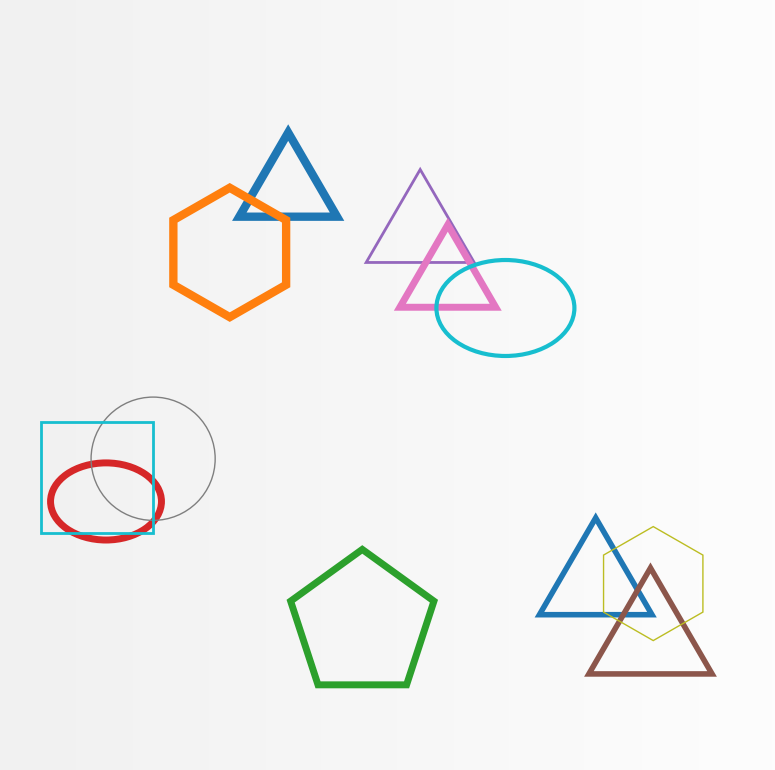[{"shape": "triangle", "thickness": 3, "radius": 0.36, "center": [0.372, 0.755]}, {"shape": "triangle", "thickness": 2, "radius": 0.42, "center": [0.769, 0.244]}, {"shape": "hexagon", "thickness": 3, "radius": 0.42, "center": [0.296, 0.672]}, {"shape": "pentagon", "thickness": 2.5, "radius": 0.49, "center": [0.467, 0.189]}, {"shape": "oval", "thickness": 2.5, "radius": 0.36, "center": [0.137, 0.349]}, {"shape": "triangle", "thickness": 1, "radius": 0.4, "center": [0.542, 0.699]}, {"shape": "triangle", "thickness": 2, "radius": 0.46, "center": [0.839, 0.171]}, {"shape": "triangle", "thickness": 2.5, "radius": 0.36, "center": [0.578, 0.637]}, {"shape": "circle", "thickness": 0.5, "radius": 0.4, "center": [0.198, 0.404]}, {"shape": "hexagon", "thickness": 0.5, "radius": 0.37, "center": [0.843, 0.242]}, {"shape": "square", "thickness": 1, "radius": 0.36, "center": [0.125, 0.38]}, {"shape": "oval", "thickness": 1.5, "radius": 0.45, "center": [0.652, 0.6]}]